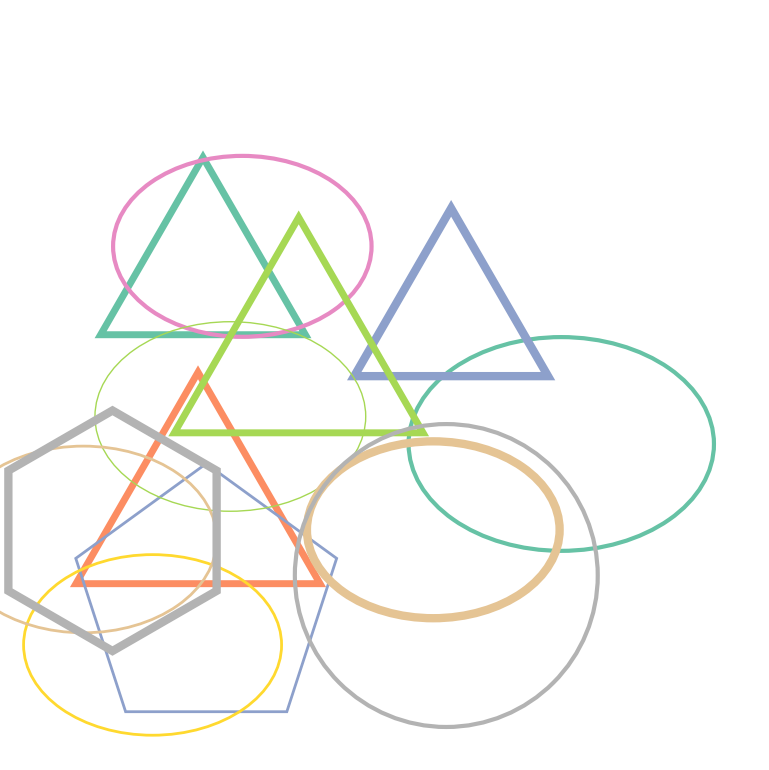[{"shape": "triangle", "thickness": 2.5, "radius": 0.77, "center": [0.264, 0.642]}, {"shape": "oval", "thickness": 1.5, "radius": 0.99, "center": [0.729, 0.423]}, {"shape": "triangle", "thickness": 2.5, "radius": 0.92, "center": [0.257, 0.333]}, {"shape": "triangle", "thickness": 3, "radius": 0.73, "center": [0.586, 0.584]}, {"shape": "pentagon", "thickness": 1, "radius": 0.89, "center": [0.268, 0.22]}, {"shape": "oval", "thickness": 1.5, "radius": 0.84, "center": [0.315, 0.68]}, {"shape": "oval", "thickness": 0.5, "radius": 0.88, "center": [0.299, 0.459]}, {"shape": "triangle", "thickness": 2.5, "radius": 0.93, "center": [0.388, 0.531]}, {"shape": "oval", "thickness": 1, "radius": 0.84, "center": [0.198, 0.162]}, {"shape": "oval", "thickness": 1, "radius": 0.87, "center": [0.108, 0.299]}, {"shape": "oval", "thickness": 3, "radius": 0.82, "center": [0.563, 0.312]}, {"shape": "hexagon", "thickness": 3, "radius": 0.78, "center": [0.146, 0.311]}, {"shape": "circle", "thickness": 1.5, "radius": 0.98, "center": [0.58, 0.253]}]